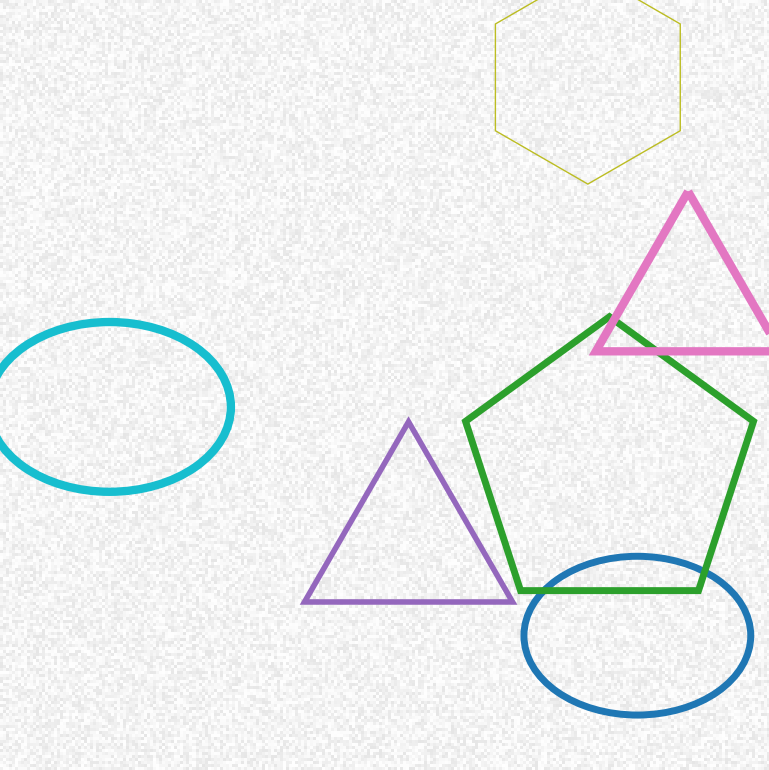[{"shape": "oval", "thickness": 2.5, "radius": 0.74, "center": [0.828, 0.174]}, {"shape": "pentagon", "thickness": 2.5, "radius": 0.98, "center": [0.792, 0.392]}, {"shape": "triangle", "thickness": 2, "radius": 0.78, "center": [0.531, 0.296]}, {"shape": "triangle", "thickness": 3, "radius": 0.69, "center": [0.894, 0.613]}, {"shape": "hexagon", "thickness": 0.5, "radius": 0.69, "center": [0.763, 0.9]}, {"shape": "oval", "thickness": 3, "radius": 0.79, "center": [0.142, 0.472]}]